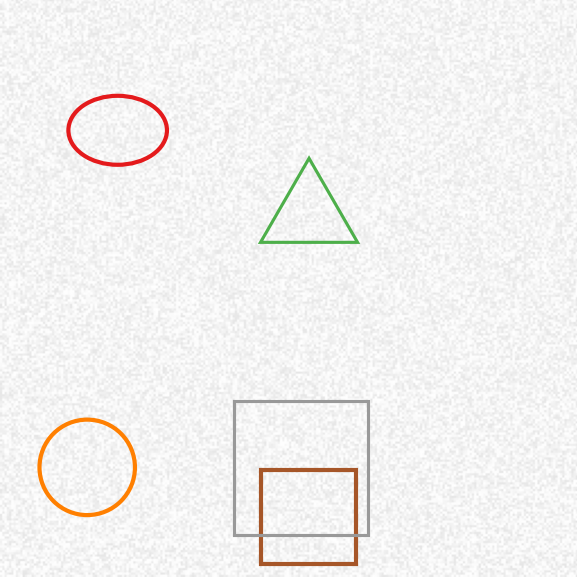[{"shape": "oval", "thickness": 2, "radius": 0.43, "center": [0.204, 0.774]}, {"shape": "triangle", "thickness": 1.5, "radius": 0.49, "center": [0.535, 0.628]}, {"shape": "circle", "thickness": 2, "radius": 0.41, "center": [0.151, 0.19]}, {"shape": "square", "thickness": 2, "radius": 0.41, "center": [0.534, 0.104]}, {"shape": "square", "thickness": 1.5, "radius": 0.58, "center": [0.522, 0.189]}]